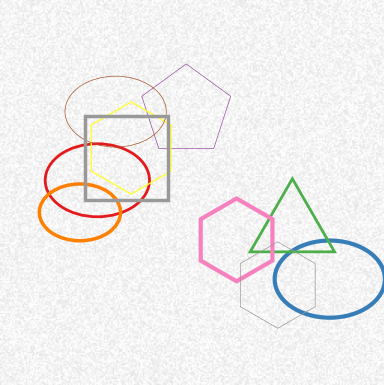[{"shape": "oval", "thickness": 2, "radius": 0.68, "center": [0.253, 0.532]}, {"shape": "oval", "thickness": 3, "radius": 0.72, "center": [0.857, 0.275]}, {"shape": "triangle", "thickness": 2, "radius": 0.63, "center": [0.759, 0.409]}, {"shape": "pentagon", "thickness": 0.5, "radius": 0.61, "center": [0.484, 0.712]}, {"shape": "oval", "thickness": 2.5, "radius": 0.53, "center": [0.208, 0.448]}, {"shape": "hexagon", "thickness": 1, "radius": 0.6, "center": [0.341, 0.615]}, {"shape": "oval", "thickness": 0.5, "radius": 0.66, "center": [0.3, 0.71]}, {"shape": "hexagon", "thickness": 3, "radius": 0.54, "center": [0.614, 0.377]}, {"shape": "hexagon", "thickness": 0.5, "radius": 0.56, "center": [0.721, 0.26]}, {"shape": "square", "thickness": 2.5, "radius": 0.54, "center": [0.329, 0.59]}]